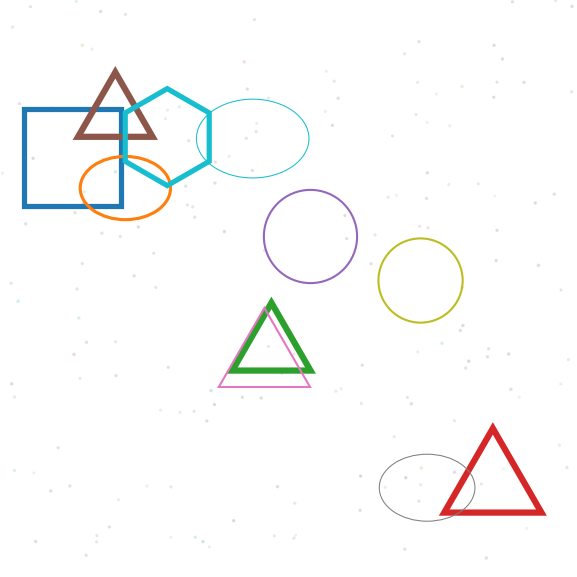[{"shape": "square", "thickness": 2.5, "radius": 0.42, "center": [0.126, 0.726]}, {"shape": "oval", "thickness": 1.5, "radius": 0.39, "center": [0.217, 0.673]}, {"shape": "triangle", "thickness": 3, "radius": 0.39, "center": [0.47, 0.397]}, {"shape": "triangle", "thickness": 3, "radius": 0.49, "center": [0.853, 0.16]}, {"shape": "circle", "thickness": 1, "radius": 0.4, "center": [0.538, 0.59]}, {"shape": "triangle", "thickness": 3, "radius": 0.37, "center": [0.2, 0.799]}, {"shape": "triangle", "thickness": 1, "radius": 0.46, "center": [0.458, 0.375]}, {"shape": "oval", "thickness": 0.5, "radius": 0.41, "center": [0.74, 0.155]}, {"shape": "circle", "thickness": 1, "radius": 0.36, "center": [0.728, 0.513]}, {"shape": "hexagon", "thickness": 2.5, "radius": 0.42, "center": [0.29, 0.762]}, {"shape": "oval", "thickness": 0.5, "radius": 0.49, "center": [0.438, 0.759]}]